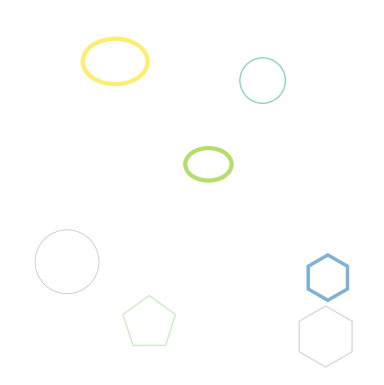[{"shape": "circle", "thickness": 1, "radius": 0.3, "center": [0.682, 0.791]}, {"shape": "circle", "thickness": 0.5, "radius": 0.41, "center": [0.174, 0.32]}, {"shape": "hexagon", "thickness": 2.5, "radius": 0.29, "center": [0.852, 0.279]}, {"shape": "oval", "thickness": 3, "radius": 0.3, "center": [0.541, 0.573]}, {"shape": "hexagon", "thickness": 1, "radius": 0.4, "center": [0.846, 0.126]}, {"shape": "pentagon", "thickness": 1, "radius": 0.36, "center": [0.388, 0.161]}, {"shape": "oval", "thickness": 3, "radius": 0.42, "center": [0.299, 0.84]}]